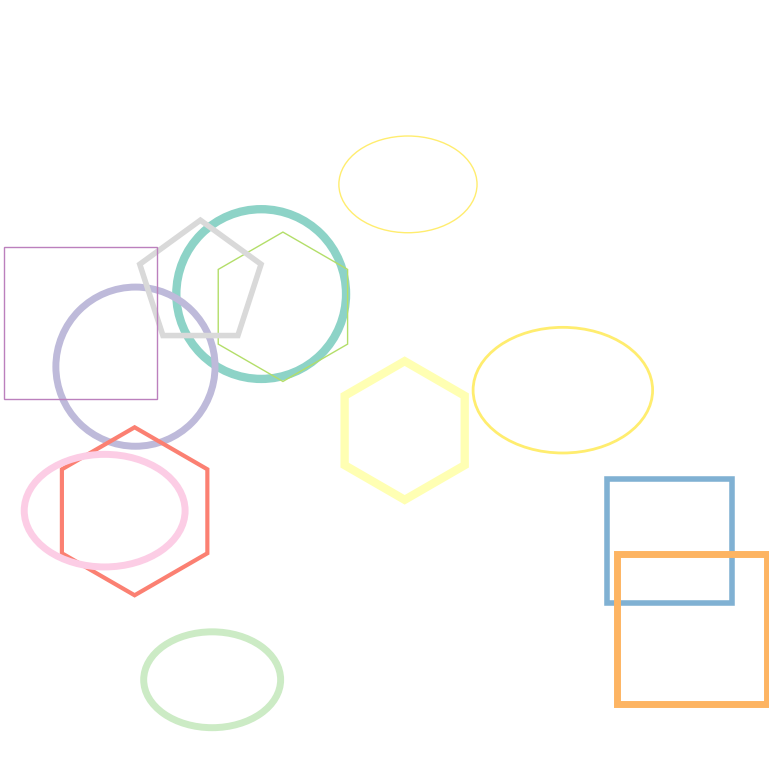[{"shape": "circle", "thickness": 3, "radius": 0.55, "center": [0.339, 0.618]}, {"shape": "hexagon", "thickness": 3, "radius": 0.45, "center": [0.526, 0.441]}, {"shape": "circle", "thickness": 2.5, "radius": 0.52, "center": [0.176, 0.524]}, {"shape": "hexagon", "thickness": 1.5, "radius": 0.55, "center": [0.175, 0.336]}, {"shape": "square", "thickness": 2, "radius": 0.41, "center": [0.869, 0.297]}, {"shape": "square", "thickness": 2.5, "radius": 0.49, "center": [0.898, 0.183]}, {"shape": "hexagon", "thickness": 0.5, "radius": 0.48, "center": [0.367, 0.602]}, {"shape": "oval", "thickness": 2.5, "radius": 0.52, "center": [0.136, 0.337]}, {"shape": "pentagon", "thickness": 2, "radius": 0.41, "center": [0.26, 0.631]}, {"shape": "square", "thickness": 0.5, "radius": 0.49, "center": [0.105, 0.581]}, {"shape": "oval", "thickness": 2.5, "radius": 0.44, "center": [0.276, 0.117]}, {"shape": "oval", "thickness": 1, "radius": 0.58, "center": [0.731, 0.493]}, {"shape": "oval", "thickness": 0.5, "radius": 0.45, "center": [0.53, 0.761]}]